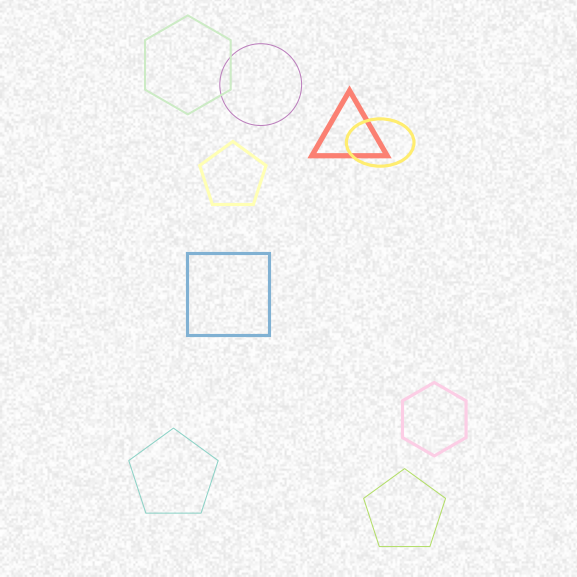[{"shape": "pentagon", "thickness": 0.5, "radius": 0.41, "center": [0.3, 0.176]}, {"shape": "pentagon", "thickness": 1.5, "radius": 0.3, "center": [0.403, 0.694]}, {"shape": "triangle", "thickness": 2.5, "radius": 0.38, "center": [0.605, 0.767]}, {"shape": "square", "thickness": 1.5, "radius": 0.35, "center": [0.395, 0.49]}, {"shape": "pentagon", "thickness": 0.5, "radius": 0.37, "center": [0.701, 0.113]}, {"shape": "hexagon", "thickness": 1.5, "radius": 0.32, "center": [0.752, 0.273]}, {"shape": "circle", "thickness": 0.5, "radius": 0.35, "center": [0.451, 0.853]}, {"shape": "hexagon", "thickness": 1, "radius": 0.43, "center": [0.325, 0.887]}, {"shape": "oval", "thickness": 1.5, "radius": 0.29, "center": [0.658, 0.752]}]